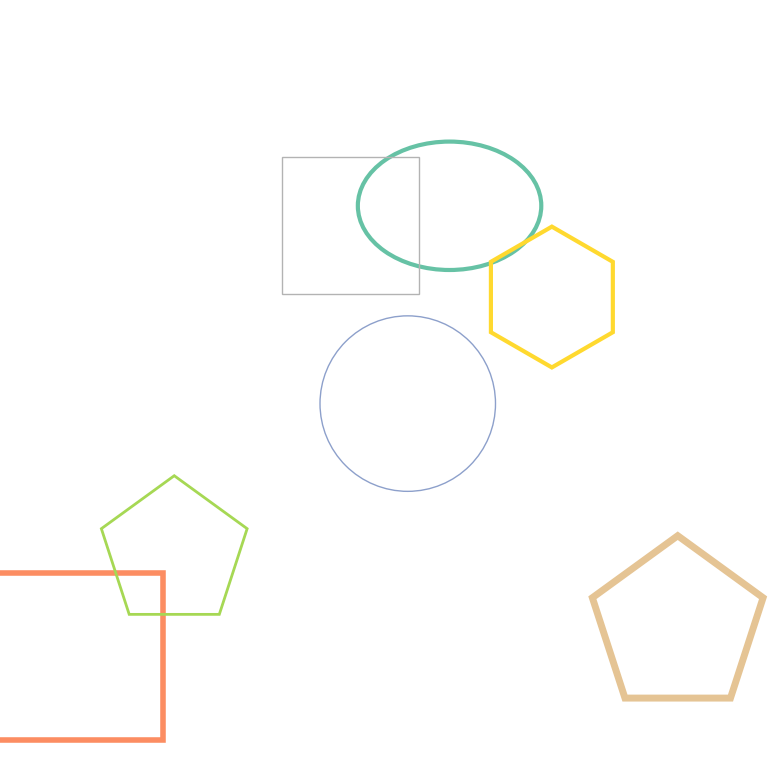[{"shape": "oval", "thickness": 1.5, "radius": 0.6, "center": [0.584, 0.733]}, {"shape": "square", "thickness": 2, "radius": 0.54, "center": [0.103, 0.147]}, {"shape": "circle", "thickness": 0.5, "radius": 0.57, "center": [0.53, 0.476]}, {"shape": "pentagon", "thickness": 1, "radius": 0.5, "center": [0.226, 0.283]}, {"shape": "hexagon", "thickness": 1.5, "radius": 0.46, "center": [0.717, 0.614]}, {"shape": "pentagon", "thickness": 2.5, "radius": 0.58, "center": [0.88, 0.188]}, {"shape": "square", "thickness": 0.5, "radius": 0.44, "center": [0.455, 0.707]}]